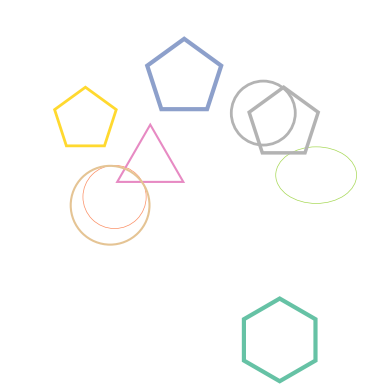[{"shape": "hexagon", "thickness": 3, "radius": 0.54, "center": [0.726, 0.117]}, {"shape": "circle", "thickness": 0.5, "radius": 0.41, "center": [0.298, 0.488]}, {"shape": "pentagon", "thickness": 3, "radius": 0.51, "center": [0.478, 0.798]}, {"shape": "triangle", "thickness": 1.5, "radius": 0.5, "center": [0.39, 0.577]}, {"shape": "oval", "thickness": 0.5, "radius": 0.52, "center": [0.821, 0.545]}, {"shape": "pentagon", "thickness": 2, "radius": 0.42, "center": [0.222, 0.689]}, {"shape": "circle", "thickness": 1.5, "radius": 0.51, "center": [0.286, 0.467]}, {"shape": "circle", "thickness": 2, "radius": 0.42, "center": [0.684, 0.706]}, {"shape": "pentagon", "thickness": 2.5, "radius": 0.47, "center": [0.737, 0.679]}]